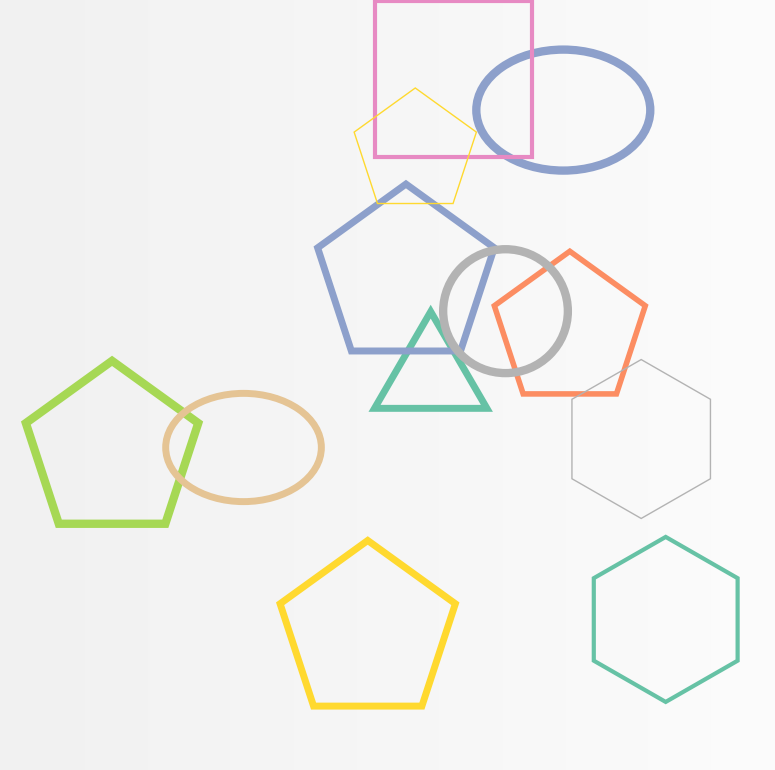[{"shape": "hexagon", "thickness": 1.5, "radius": 0.54, "center": [0.859, 0.196]}, {"shape": "triangle", "thickness": 2.5, "radius": 0.42, "center": [0.556, 0.512]}, {"shape": "pentagon", "thickness": 2, "radius": 0.51, "center": [0.735, 0.571]}, {"shape": "pentagon", "thickness": 2.5, "radius": 0.6, "center": [0.524, 0.641]}, {"shape": "oval", "thickness": 3, "radius": 0.56, "center": [0.727, 0.857]}, {"shape": "square", "thickness": 1.5, "radius": 0.51, "center": [0.585, 0.897]}, {"shape": "pentagon", "thickness": 3, "radius": 0.58, "center": [0.145, 0.414]}, {"shape": "pentagon", "thickness": 0.5, "radius": 0.41, "center": [0.536, 0.803]}, {"shape": "pentagon", "thickness": 2.5, "radius": 0.59, "center": [0.474, 0.179]}, {"shape": "oval", "thickness": 2.5, "radius": 0.5, "center": [0.314, 0.419]}, {"shape": "circle", "thickness": 3, "radius": 0.4, "center": [0.652, 0.596]}, {"shape": "hexagon", "thickness": 0.5, "radius": 0.52, "center": [0.827, 0.43]}]